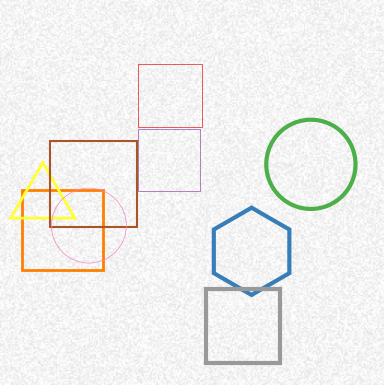[{"shape": "square", "thickness": 0.5, "radius": 0.41, "center": [0.441, 0.752]}, {"shape": "hexagon", "thickness": 3, "radius": 0.57, "center": [0.653, 0.347]}, {"shape": "circle", "thickness": 3, "radius": 0.58, "center": [0.807, 0.573]}, {"shape": "square", "thickness": 0.5, "radius": 0.4, "center": [0.439, 0.585]}, {"shape": "square", "thickness": 2, "radius": 0.52, "center": [0.162, 0.402]}, {"shape": "triangle", "thickness": 2, "radius": 0.48, "center": [0.111, 0.481]}, {"shape": "square", "thickness": 1.5, "radius": 0.56, "center": [0.243, 0.522]}, {"shape": "circle", "thickness": 0.5, "radius": 0.49, "center": [0.231, 0.414]}, {"shape": "square", "thickness": 3, "radius": 0.48, "center": [0.631, 0.153]}]